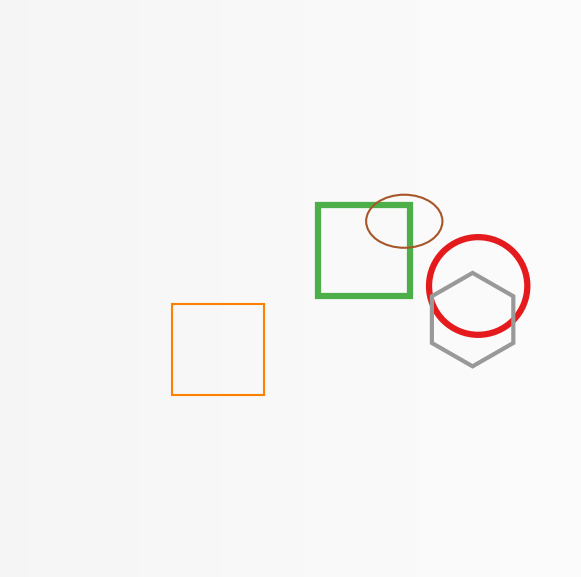[{"shape": "circle", "thickness": 3, "radius": 0.42, "center": [0.823, 0.504]}, {"shape": "square", "thickness": 3, "radius": 0.39, "center": [0.626, 0.566]}, {"shape": "square", "thickness": 1, "radius": 0.39, "center": [0.375, 0.394]}, {"shape": "oval", "thickness": 1, "radius": 0.33, "center": [0.696, 0.616]}, {"shape": "hexagon", "thickness": 2, "radius": 0.4, "center": [0.813, 0.446]}]